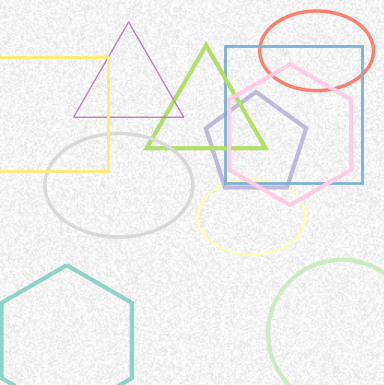[{"shape": "hexagon", "thickness": 3, "radius": 0.98, "center": [0.173, 0.116]}, {"shape": "oval", "thickness": 1.5, "radius": 0.7, "center": [0.653, 0.436]}, {"shape": "pentagon", "thickness": 3, "radius": 0.69, "center": [0.665, 0.624]}, {"shape": "oval", "thickness": 2.5, "radius": 0.74, "center": [0.822, 0.868]}, {"shape": "square", "thickness": 2, "radius": 0.89, "center": [0.762, 0.702]}, {"shape": "triangle", "thickness": 3, "radius": 0.89, "center": [0.535, 0.704]}, {"shape": "hexagon", "thickness": 3, "radius": 0.91, "center": [0.754, 0.65]}, {"shape": "oval", "thickness": 2.5, "radius": 0.96, "center": [0.309, 0.519]}, {"shape": "triangle", "thickness": 1, "radius": 0.83, "center": [0.334, 0.778]}, {"shape": "circle", "thickness": 3, "radius": 0.96, "center": [0.888, 0.134]}, {"shape": "square", "thickness": 2, "radius": 0.74, "center": [0.132, 0.703]}]